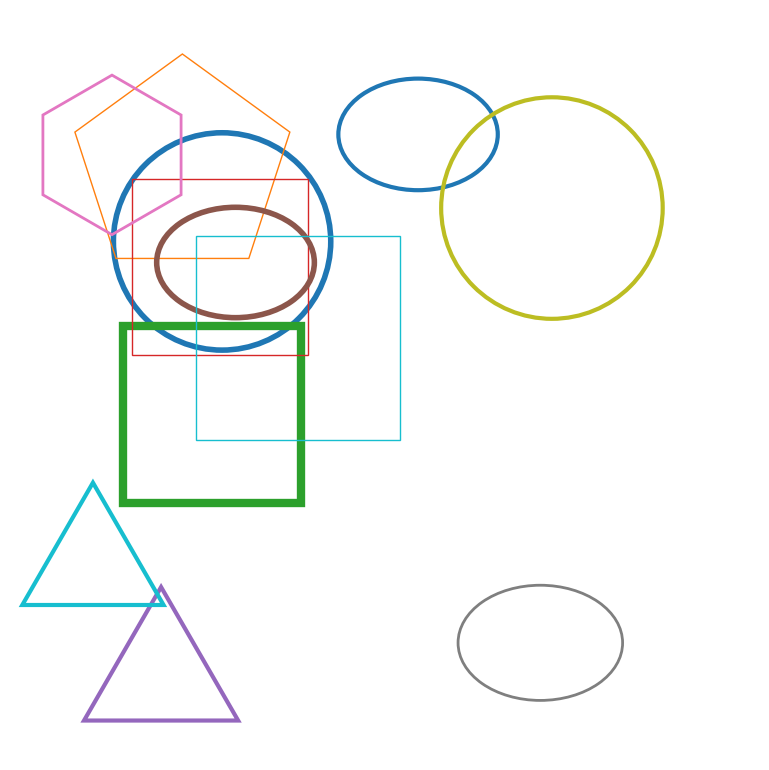[{"shape": "oval", "thickness": 1.5, "radius": 0.52, "center": [0.543, 0.825]}, {"shape": "circle", "thickness": 2, "radius": 0.71, "center": [0.288, 0.686]}, {"shape": "pentagon", "thickness": 0.5, "radius": 0.73, "center": [0.237, 0.783]}, {"shape": "square", "thickness": 3, "radius": 0.58, "center": [0.275, 0.462]}, {"shape": "square", "thickness": 0.5, "radius": 0.57, "center": [0.286, 0.653]}, {"shape": "triangle", "thickness": 1.5, "radius": 0.58, "center": [0.209, 0.122]}, {"shape": "oval", "thickness": 2, "radius": 0.51, "center": [0.306, 0.659]}, {"shape": "hexagon", "thickness": 1, "radius": 0.52, "center": [0.145, 0.799]}, {"shape": "oval", "thickness": 1, "radius": 0.53, "center": [0.702, 0.165]}, {"shape": "circle", "thickness": 1.5, "radius": 0.72, "center": [0.717, 0.73]}, {"shape": "triangle", "thickness": 1.5, "radius": 0.53, "center": [0.121, 0.267]}, {"shape": "square", "thickness": 0.5, "radius": 0.66, "center": [0.387, 0.561]}]